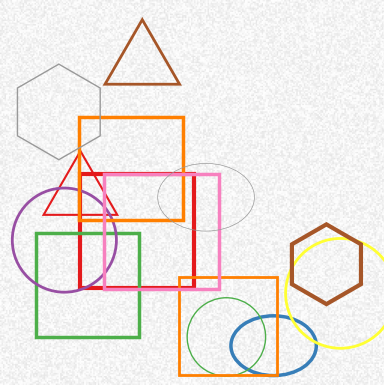[{"shape": "triangle", "thickness": 1.5, "radius": 0.55, "center": [0.209, 0.497]}, {"shape": "square", "thickness": 3, "radius": 0.74, "center": [0.355, 0.401]}, {"shape": "oval", "thickness": 2.5, "radius": 0.55, "center": [0.711, 0.102]}, {"shape": "square", "thickness": 2.5, "radius": 0.67, "center": [0.227, 0.26]}, {"shape": "circle", "thickness": 1, "radius": 0.51, "center": [0.588, 0.125]}, {"shape": "circle", "thickness": 2, "radius": 0.68, "center": [0.167, 0.376]}, {"shape": "square", "thickness": 2.5, "radius": 0.67, "center": [0.341, 0.562]}, {"shape": "square", "thickness": 2, "radius": 0.64, "center": [0.592, 0.153]}, {"shape": "circle", "thickness": 2, "radius": 0.71, "center": [0.884, 0.238]}, {"shape": "triangle", "thickness": 2, "radius": 0.56, "center": [0.37, 0.837]}, {"shape": "hexagon", "thickness": 3, "radius": 0.52, "center": [0.848, 0.314]}, {"shape": "square", "thickness": 2.5, "radius": 0.75, "center": [0.419, 0.399]}, {"shape": "oval", "thickness": 0.5, "radius": 0.63, "center": [0.535, 0.488]}, {"shape": "hexagon", "thickness": 1, "radius": 0.62, "center": [0.153, 0.709]}]